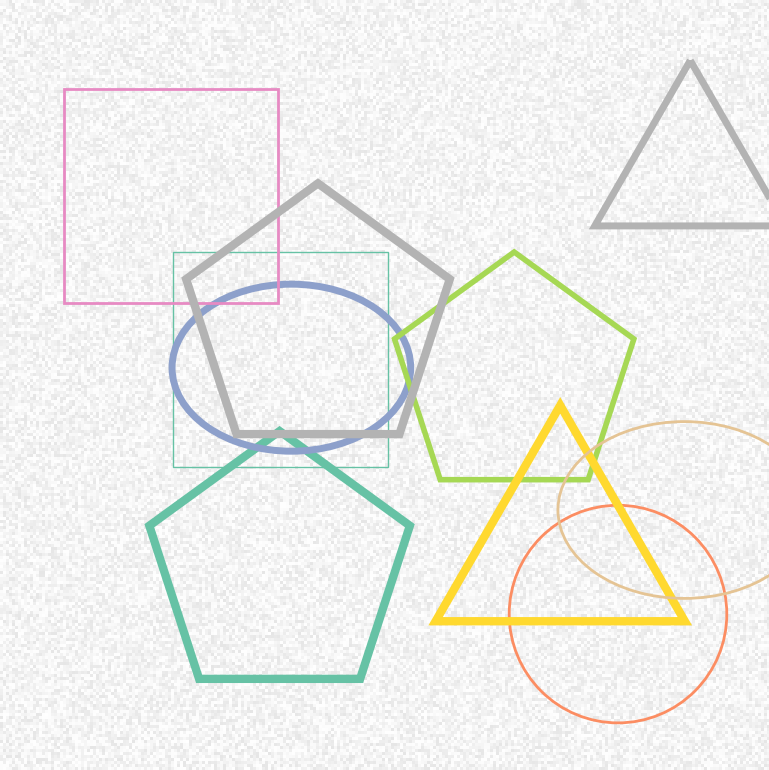[{"shape": "pentagon", "thickness": 3, "radius": 0.89, "center": [0.363, 0.262]}, {"shape": "square", "thickness": 0.5, "radius": 0.7, "center": [0.365, 0.533]}, {"shape": "circle", "thickness": 1, "radius": 0.71, "center": [0.803, 0.202]}, {"shape": "oval", "thickness": 2.5, "radius": 0.77, "center": [0.378, 0.522]}, {"shape": "square", "thickness": 1, "radius": 0.69, "center": [0.222, 0.745]}, {"shape": "pentagon", "thickness": 2, "radius": 0.82, "center": [0.668, 0.509]}, {"shape": "triangle", "thickness": 3, "radius": 0.93, "center": [0.728, 0.287]}, {"shape": "oval", "thickness": 1, "radius": 0.82, "center": [0.889, 0.338]}, {"shape": "pentagon", "thickness": 3, "radius": 0.9, "center": [0.413, 0.582]}, {"shape": "triangle", "thickness": 2.5, "radius": 0.72, "center": [0.896, 0.778]}]